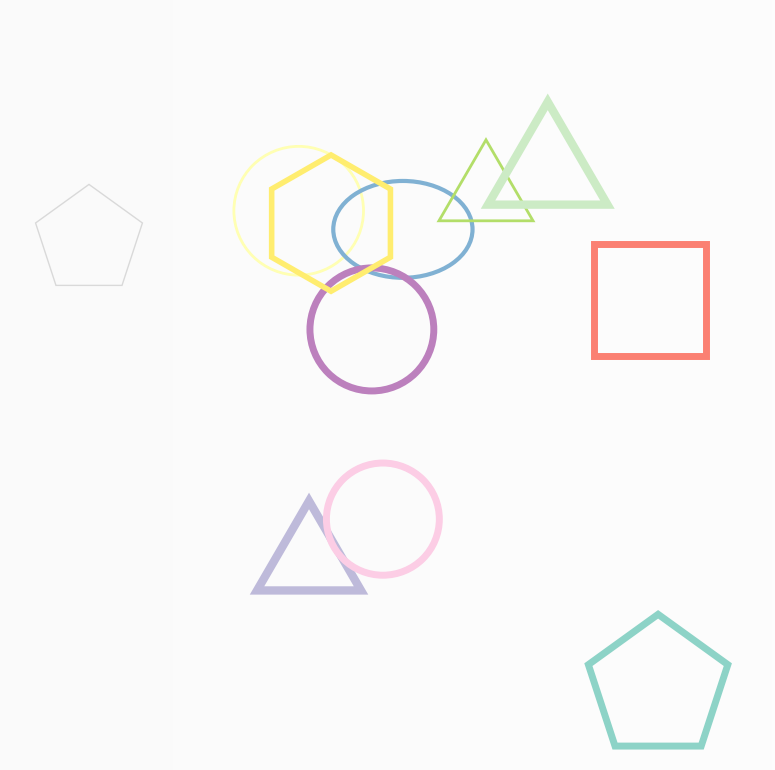[{"shape": "pentagon", "thickness": 2.5, "radius": 0.47, "center": [0.849, 0.108]}, {"shape": "circle", "thickness": 1, "radius": 0.42, "center": [0.385, 0.726]}, {"shape": "triangle", "thickness": 3, "radius": 0.39, "center": [0.399, 0.272]}, {"shape": "square", "thickness": 2.5, "radius": 0.36, "center": [0.839, 0.611]}, {"shape": "oval", "thickness": 1.5, "radius": 0.45, "center": [0.52, 0.702]}, {"shape": "triangle", "thickness": 1, "radius": 0.35, "center": [0.627, 0.748]}, {"shape": "circle", "thickness": 2.5, "radius": 0.36, "center": [0.494, 0.326]}, {"shape": "pentagon", "thickness": 0.5, "radius": 0.36, "center": [0.115, 0.688]}, {"shape": "circle", "thickness": 2.5, "radius": 0.4, "center": [0.48, 0.572]}, {"shape": "triangle", "thickness": 3, "radius": 0.45, "center": [0.707, 0.779]}, {"shape": "hexagon", "thickness": 2, "radius": 0.44, "center": [0.427, 0.71]}]